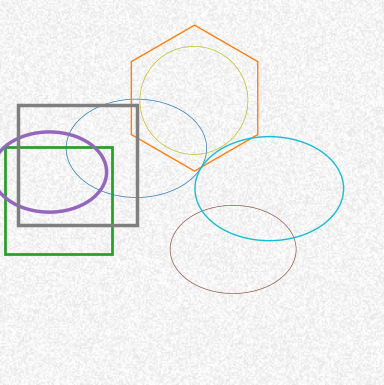[{"shape": "oval", "thickness": 0.5, "radius": 0.91, "center": [0.354, 0.615]}, {"shape": "hexagon", "thickness": 1, "radius": 0.95, "center": [0.505, 0.745]}, {"shape": "square", "thickness": 2, "radius": 0.69, "center": [0.153, 0.479]}, {"shape": "oval", "thickness": 2.5, "radius": 0.74, "center": [0.128, 0.553]}, {"shape": "oval", "thickness": 0.5, "radius": 0.82, "center": [0.606, 0.352]}, {"shape": "square", "thickness": 2.5, "radius": 0.78, "center": [0.201, 0.572]}, {"shape": "circle", "thickness": 0.5, "radius": 0.7, "center": [0.504, 0.739]}, {"shape": "oval", "thickness": 1, "radius": 0.97, "center": [0.699, 0.51]}]